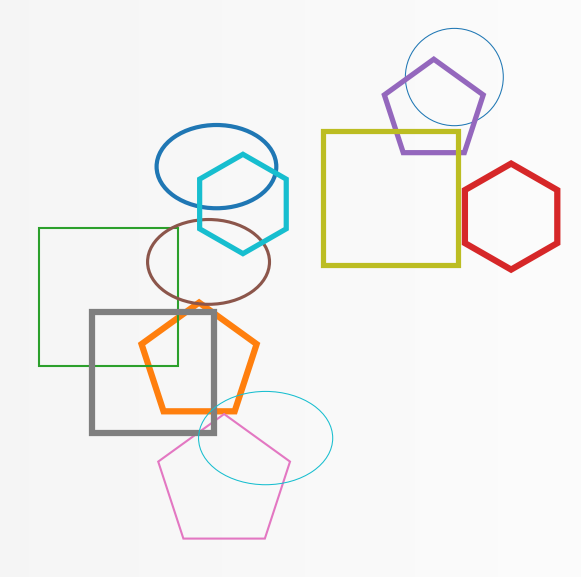[{"shape": "oval", "thickness": 2, "radius": 0.51, "center": [0.372, 0.711]}, {"shape": "circle", "thickness": 0.5, "radius": 0.42, "center": [0.782, 0.866]}, {"shape": "pentagon", "thickness": 3, "radius": 0.52, "center": [0.343, 0.371]}, {"shape": "square", "thickness": 1, "radius": 0.6, "center": [0.187, 0.484]}, {"shape": "hexagon", "thickness": 3, "radius": 0.46, "center": [0.879, 0.624]}, {"shape": "pentagon", "thickness": 2.5, "radius": 0.45, "center": [0.746, 0.807]}, {"shape": "oval", "thickness": 1.5, "radius": 0.52, "center": [0.359, 0.546]}, {"shape": "pentagon", "thickness": 1, "radius": 0.6, "center": [0.386, 0.163]}, {"shape": "square", "thickness": 3, "radius": 0.53, "center": [0.263, 0.354]}, {"shape": "square", "thickness": 2.5, "radius": 0.58, "center": [0.671, 0.655]}, {"shape": "hexagon", "thickness": 2.5, "radius": 0.43, "center": [0.418, 0.646]}, {"shape": "oval", "thickness": 0.5, "radius": 0.58, "center": [0.457, 0.241]}]